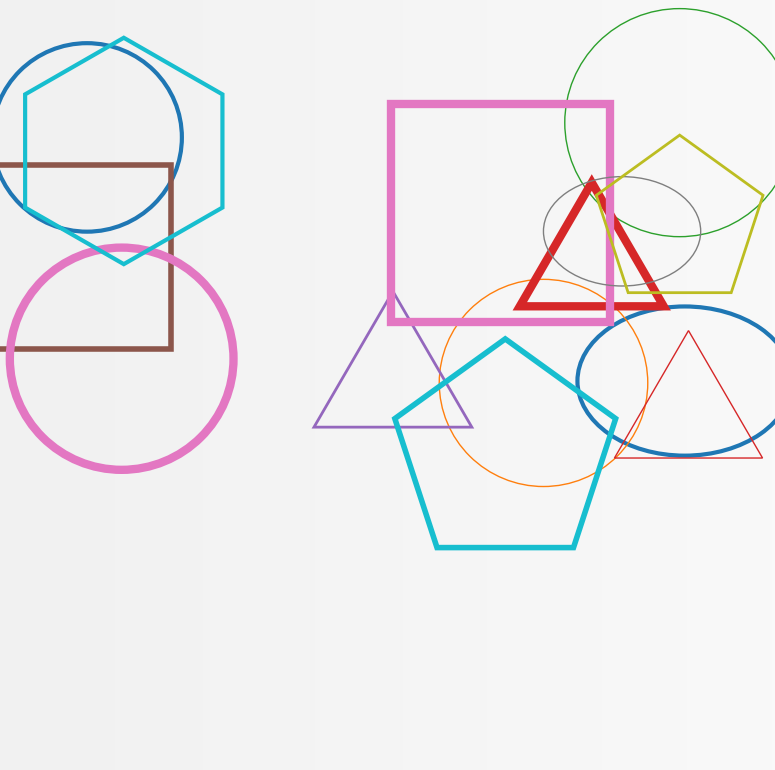[{"shape": "oval", "thickness": 1.5, "radius": 0.69, "center": [0.883, 0.505]}, {"shape": "circle", "thickness": 1.5, "radius": 0.61, "center": [0.112, 0.822]}, {"shape": "circle", "thickness": 0.5, "radius": 0.67, "center": [0.701, 0.503]}, {"shape": "circle", "thickness": 0.5, "radius": 0.74, "center": [0.877, 0.841]}, {"shape": "triangle", "thickness": 3, "radius": 0.54, "center": [0.764, 0.656]}, {"shape": "triangle", "thickness": 0.5, "radius": 0.55, "center": [0.888, 0.46]}, {"shape": "triangle", "thickness": 1, "radius": 0.59, "center": [0.507, 0.504]}, {"shape": "square", "thickness": 2, "radius": 0.6, "center": [0.102, 0.666]}, {"shape": "square", "thickness": 3, "radius": 0.71, "center": [0.646, 0.724]}, {"shape": "circle", "thickness": 3, "radius": 0.72, "center": [0.157, 0.534]}, {"shape": "oval", "thickness": 0.5, "radius": 0.51, "center": [0.803, 0.7]}, {"shape": "pentagon", "thickness": 1, "radius": 0.57, "center": [0.877, 0.711]}, {"shape": "pentagon", "thickness": 2, "radius": 0.75, "center": [0.652, 0.41]}, {"shape": "hexagon", "thickness": 1.5, "radius": 0.73, "center": [0.16, 0.804]}]